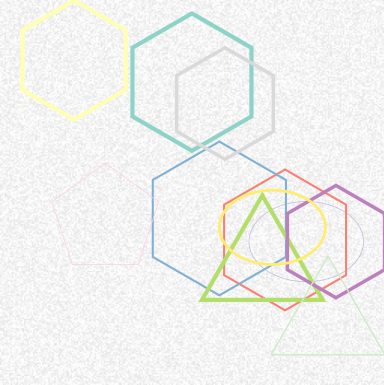[{"shape": "hexagon", "thickness": 3, "radius": 0.89, "center": [0.499, 0.787]}, {"shape": "hexagon", "thickness": 3, "radius": 0.77, "center": [0.192, 0.844]}, {"shape": "oval", "thickness": 0.5, "radius": 0.74, "center": [0.796, 0.372]}, {"shape": "hexagon", "thickness": 1.5, "radius": 0.91, "center": [0.74, 0.377]}, {"shape": "hexagon", "thickness": 1.5, "radius": 1.0, "center": [0.57, 0.433]}, {"shape": "triangle", "thickness": 3, "radius": 0.9, "center": [0.681, 0.312]}, {"shape": "pentagon", "thickness": 0.5, "radius": 0.73, "center": [0.273, 0.431]}, {"shape": "hexagon", "thickness": 2.5, "radius": 0.72, "center": [0.584, 0.731]}, {"shape": "hexagon", "thickness": 2.5, "radius": 0.73, "center": [0.873, 0.372]}, {"shape": "triangle", "thickness": 1, "radius": 0.85, "center": [0.852, 0.164]}, {"shape": "oval", "thickness": 2, "radius": 0.69, "center": [0.708, 0.409]}]